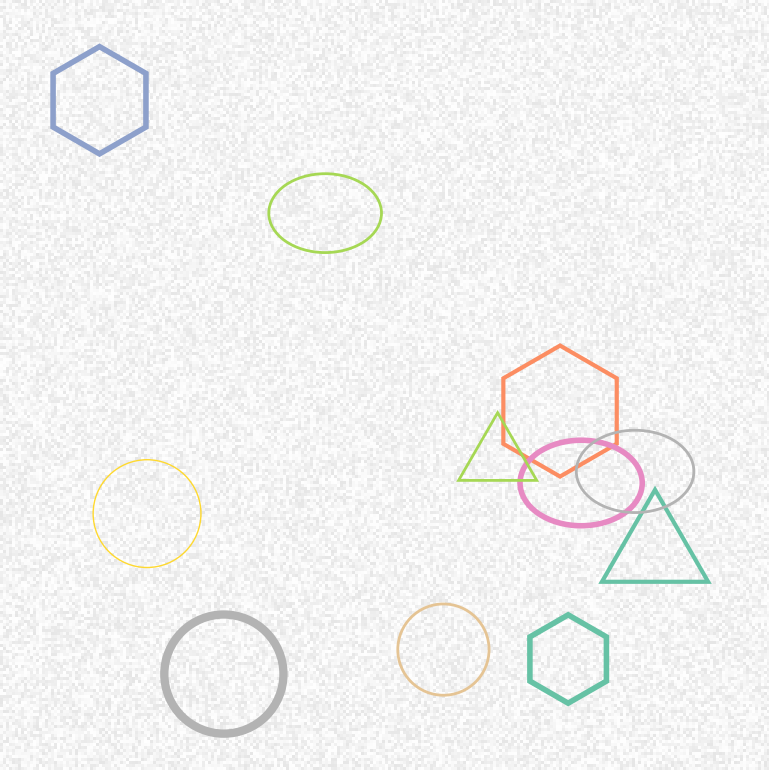[{"shape": "hexagon", "thickness": 2, "radius": 0.29, "center": [0.738, 0.144]}, {"shape": "triangle", "thickness": 1.5, "radius": 0.4, "center": [0.851, 0.284]}, {"shape": "hexagon", "thickness": 1.5, "radius": 0.43, "center": [0.727, 0.466]}, {"shape": "hexagon", "thickness": 2, "radius": 0.35, "center": [0.129, 0.87]}, {"shape": "oval", "thickness": 2, "radius": 0.4, "center": [0.755, 0.373]}, {"shape": "triangle", "thickness": 1, "radius": 0.29, "center": [0.646, 0.405]}, {"shape": "oval", "thickness": 1, "radius": 0.37, "center": [0.422, 0.723]}, {"shape": "circle", "thickness": 0.5, "radius": 0.35, "center": [0.191, 0.333]}, {"shape": "circle", "thickness": 1, "radius": 0.3, "center": [0.576, 0.156]}, {"shape": "oval", "thickness": 1, "radius": 0.38, "center": [0.825, 0.388]}, {"shape": "circle", "thickness": 3, "radius": 0.39, "center": [0.291, 0.125]}]